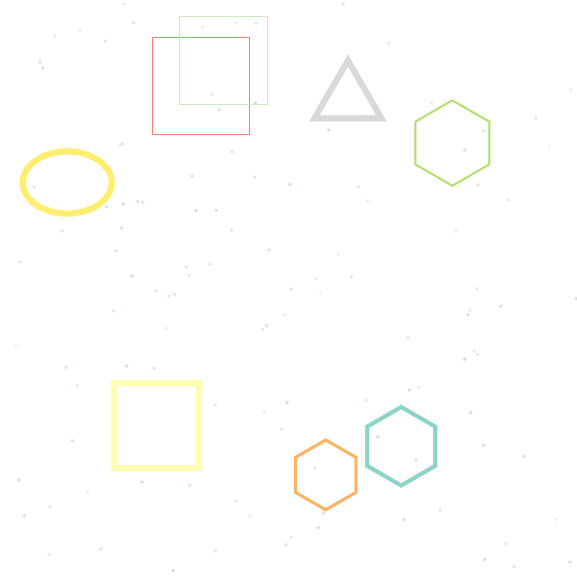[{"shape": "hexagon", "thickness": 2, "radius": 0.34, "center": [0.695, 0.226]}, {"shape": "square", "thickness": 3, "radius": 0.37, "center": [0.271, 0.262]}, {"shape": "square", "thickness": 0.5, "radius": 0.42, "center": [0.348, 0.85]}, {"shape": "hexagon", "thickness": 1.5, "radius": 0.3, "center": [0.564, 0.177]}, {"shape": "hexagon", "thickness": 1, "radius": 0.37, "center": [0.783, 0.751]}, {"shape": "triangle", "thickness": 3, "radius": 0.33, "center": [0.602, 0.828]}, {"shape": "square", "thickness": 0.5, "radius": 0.38, "center": [0.387, 0.895]}, {"shape": "oval", "thickness": 3, "radius": 0.39, "center": [0.116, 0.683]}]